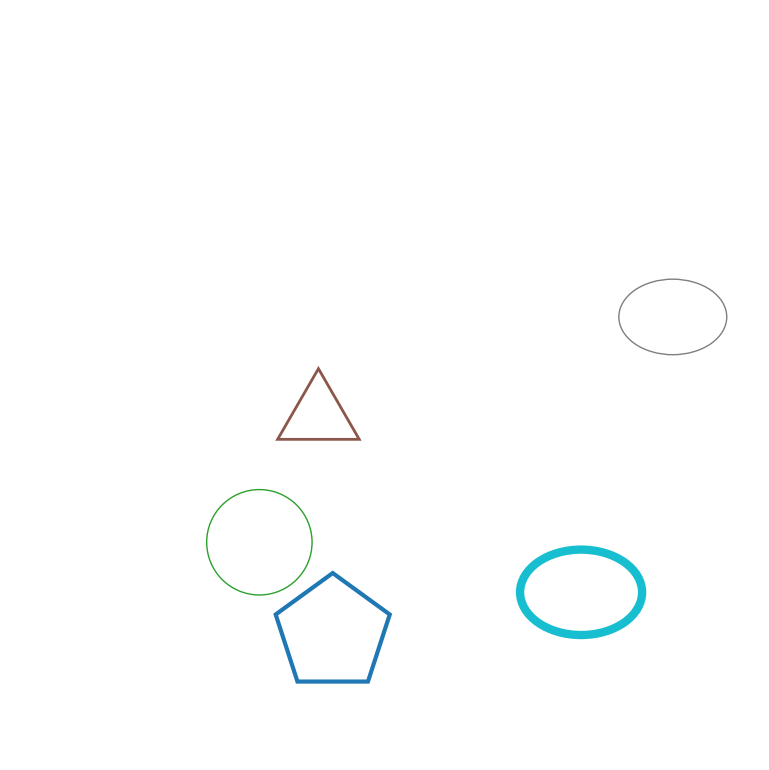[{"shape": "pentagon", "thickness": 1.5, "radius": 0.39, "center": [0.432, 0.178]}, {"shape": "circle", "thickness": 0.5, "radius": 0.34, "center": [0.337, 0.296]}, {"shape": "triangle", "thickness": 1, "radius": 0.31, "center": [0.414, 0.46]}, {"shape": "oval", "thickness": 0.5, "radius": 0.35, "center": [0.874, 0.588]}, {"shape": "oval", "thickness": 3, "radius": 0.4, "center": [0.755, 0.231]}]